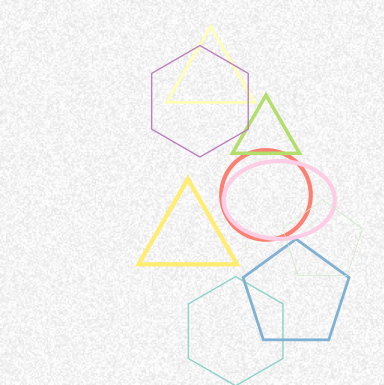[{"shape": "hexagon", "thickness": 1, "radius": 0.71, "center": [0.612, 0.14]}, {"shape": "triangle", "thickness": 2, "radius": 0.66, "center": [0.547, 0.8]}, {"shape": "circle", "thickness": 3, "radius": 0.58, "center": [0.691, 0.494]}, {"shape": "pentagon", "thickness": 2, "radius": 0.72, "center": [0.769, 0.234]}, {"shape": "triangle", "thickness": 2.5, "radius": 0.5, "center": [0.691, 0.652]}, {"shape": "oval", "thickness": 3, "radius": 0.72, "center": [0.725, 0.481]}, {"shape": "hexagon", "thickness": 1, "radius": 0.72, "center": [0.519, 0.737]}, {"shape": "pentagon", "thickness": 0.5, "radius": 0.54, "center": [0.838, 0.373]}, {"shape": "triangle", "thickness": 3, "radius": 0.74, "center": [0.488, 0.387]}]